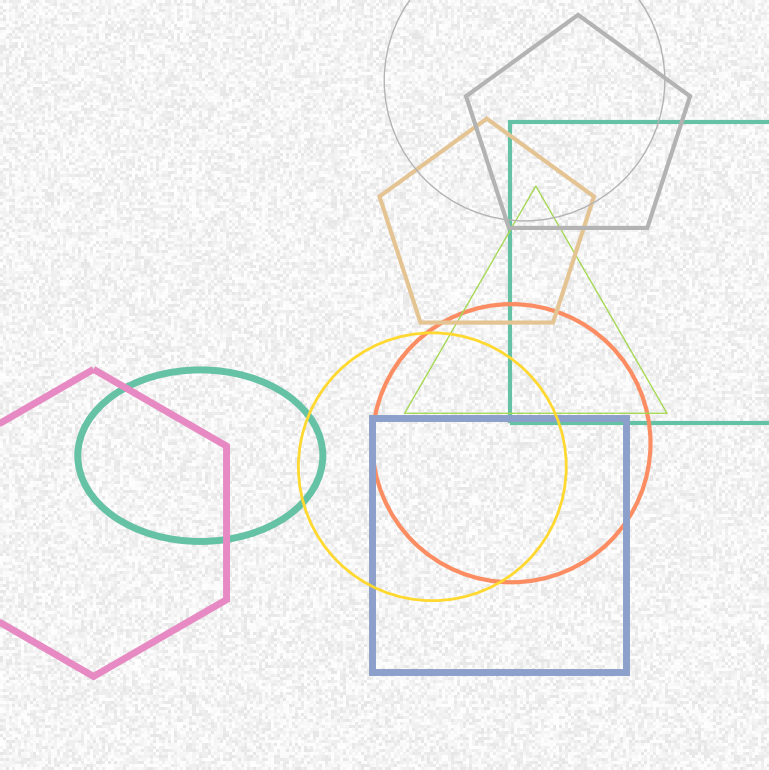[{"shape": "square", "thickness": 1.5, "radius": 0.98, "center": [0.857, 0.646]}, {"shape": "oval", "thickness": 2.5, "radius": 0.8, "center": [0.26, 0.408]}, {"shape": "circle", "thickness": 1.5, "radius": 0.9, "center": [0.664, 0.424]}, {"shape": "square", "thickness": 2.5, "radius": 0.82, "center": [0.648, 0.293]}, {"shape": "hexagon", "thickness": 2.5, "radius": 1.0, "center": [0.122, 0.321]}, {"shape": "triangle", "thickness": 0.5, "radius": 0.98, "center": [0.696, 0.562]}, {"shape": "circle", "thickness": 1, "radius": 0.87, "center": [0.561, 0.394]}, {"shape": "pentagon", "thickness": 1.5, "radius": 0.73, "center": [0.632, 0.7]}, {"shape": "circle", "thickness": 0.5, "radius": 0.91, "center": [0.681, 0.895]}, {"shape": "pentagon", "thickness": 1.5, "radius": 0.76, "center": [0.751, 0.828]}]